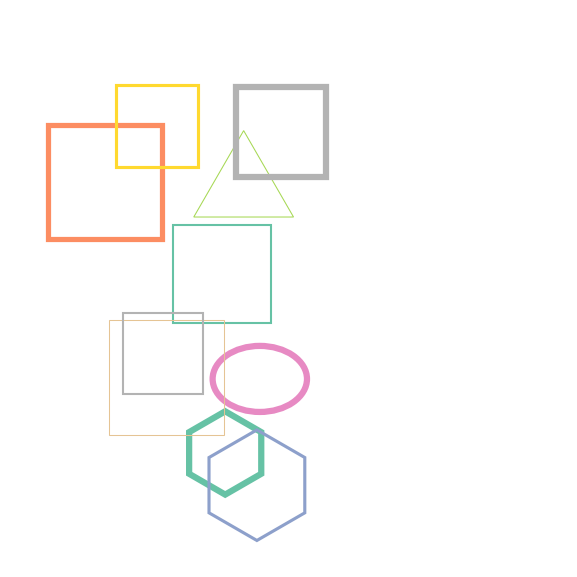[{"shape": "square", "thickness": 1, "radius": 0.43, "center": [0.384, 0.524]}, {"shape": "hexagon", "thickness": 3, "radius": 0.36, "center": [0.39, 0.215]}, {"shape": "square", "thickness": 2.5, "radius": 0.49, "center": [0.181, 0.684]}, {"shape": "hexagon", "thickness": 1.5, "radius": 0.48, "center": [0.445, 0.159]}, {"shape": "oval", "thickness": 3, "radius": 0.41, "center": [0.45, 0.343]}, {"shape": "triangle", "thickness": 0.5, "radius": 0.5, "center": [0.422, 0.673]}, {"shape": "square", "thickness": 1.5, "radius": 0.36, "center": [0.271, 0.781]}, {"shape": "square", "thickness": 0.5, "radius": 0.5, "center": [0.288, 0.345]}, {"shape": "square", "thickness": 1, "radius": 0.35, "center": [0.282, 0.387]}, {"shape": "square", "thickness": 3, "radius": 0.39, "center": [0.487, 0.771]}]